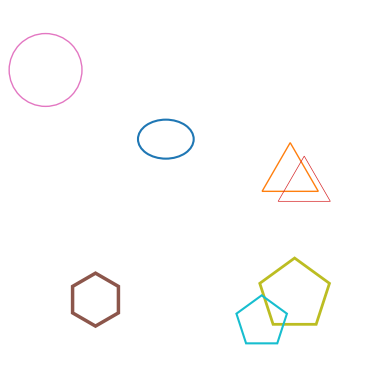[{"shape": "oval", "thickness": 1.5, "radius": 0.36, "center": [0.431, 0.639]}, {"shape": "triangle", "thickness": 1, "radius": 0.42, "center": [0.754, 0.545]}, {"shape": "triangle", "thickness": 0.5, "radius": 0.39, "center": [0.79, 0.516]}, {"shape": "hexagon", "thickness": 2.5, "radius": 0.34, "center": [0.248, 0.222]}, {"shape": "circle", "thickness": 1, "radius": 0.47, "center": [0.118, 0.818]}, {"shape": "pentagon", "thickness": 2, "radius": 0.48, "center": [0.765, 0.235]}, {"shape": "pentagon", "thickness": 1.5, "radius": 0.34, "center": [0.68, 0.164]}]